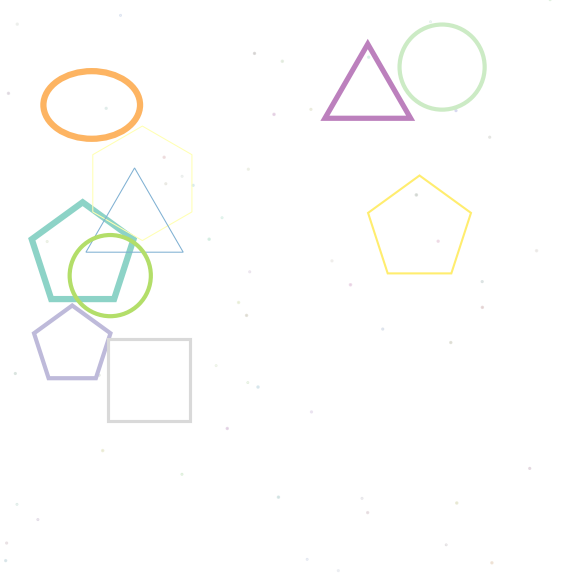[{"shape": "pentagon", "thickness": 3, "radius": 0.46, "center": [0.143, 0.556]}, {"shape": "hexagon", "thickness": 0.5, "radius": 0.5, "center": [0.247, 0.682]}, {"shape": "pentagon", "thickness": 2, "radius": 0.35, "center": [0.125, 0.401]}, {"shape": "triangle", "thickness": 0.5, "radius": 0.49, "center": [0.233, 0.611]}, {"shape": "oval", "thickness": 3, "radius": 0.42, "center": [0.159, 0.817]}, {"shape": "circle", "thickness": 2, "radius": 0.35, "center": [0.191, 0.522]}, {"shape": "square", "thickness": 1.5, "radius": 0.35, "center": [0.258, 0.341]}, {"shape": "triangle", "thickness": 2.5, "radius": 0.43, "center": [0.637, 0.837]}, {"shape": "circle", "thickness": 2, "radius": 0.37, "center": [0.766, 0.883]}, {"shape": "pentagon", "thickness": 1, "radius": 0.47, "center": [0.726, 0.602]}]